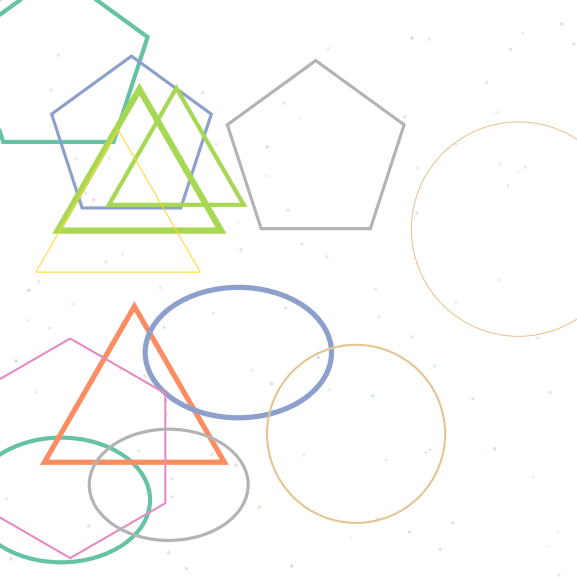[{"shape": "pentagon", "thickness": 2, "radius": 0.81, "center": [0.101, 0.885]}, {"shape": "oval", "thickness": 2, "radius": 0.77, "center": [0.106, 0.133]}, {"shape": "triangle", "thickness": 2.5, "radius": 0.9, "center": [0.233, 0.289]}, {"shape": "oval", "thickness": 2.5, "radius": 0.81, "center": [0.413, 0.389]}, {"shape": "pentagon", "thickness": 1.5, "radius": 0.73, "center": [0.228, 0.757]}, {"shape": "hexagon", "thickness": 1, "radius": 0.95, "center": [0.122, 0.223]}, {"shape": "triangle", "thickness": 3, "radius": 0.82, "center": [0.241, 0.682]}, {"shape": "triangle", "thickness": 2, "radius": 0.67, "center": [0.305, 0.712]}, {"shape": "triangle", "thickness": 0.5, "radius": 0.82, "center": [0.204, 0.61]}, {"shape": "circle", "thickness": 0.5, "radius": 0.93, "center": [0.898, 0.602]}, {"shape": "circle", "thickness": 1, "radius": 0.77, "center": [0.617, 0.248]}, {"shape": "pentagon", "thickness": 1.5, "radius": 0.8, "center": [0.547, 0.733]}, {"shape": "oval", "thickness": 1.5, "radius": 0.69, "center": [0.292, 0.16]}]